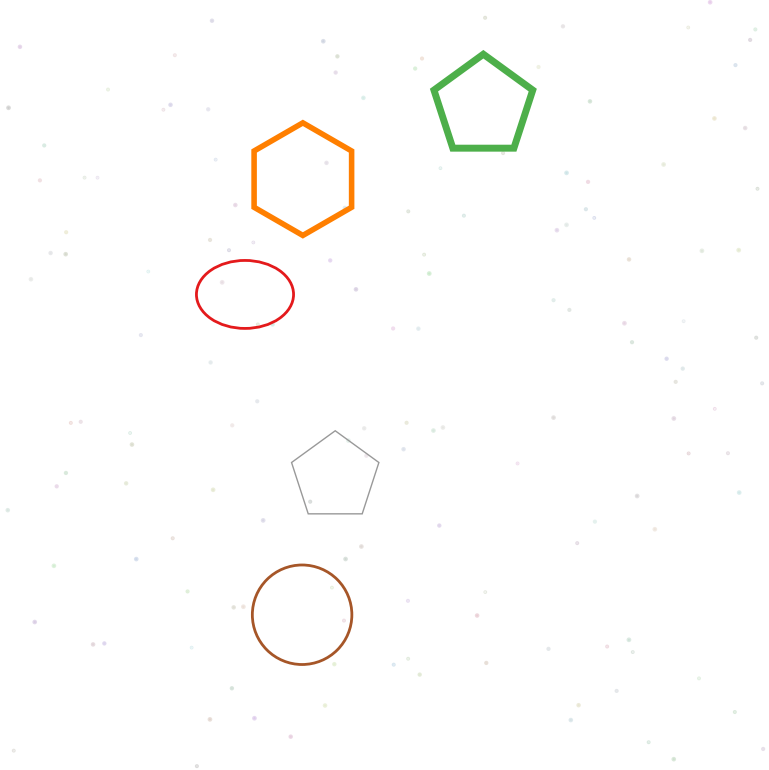[{"shape": "oval", "thickness": 1, "radius": 0.32, "center": [0.318, 0.618]}, {"shape": "pentagon", "thickness": 2.5, "radius": 0.34, "center": [0.628, 0.862]}, {"shape": "hexagon", "thickness": 2, "radius": 0.37, "center": [0.393, 0.767]}, {"shape": "circle", "thickness": 1, "radius": 0.32, "center": [0.392, 0.202]}, {"shape": "pentagon", "thickness": 0.5, "radius": 0.3, "center": [0.435, 0.381]}]